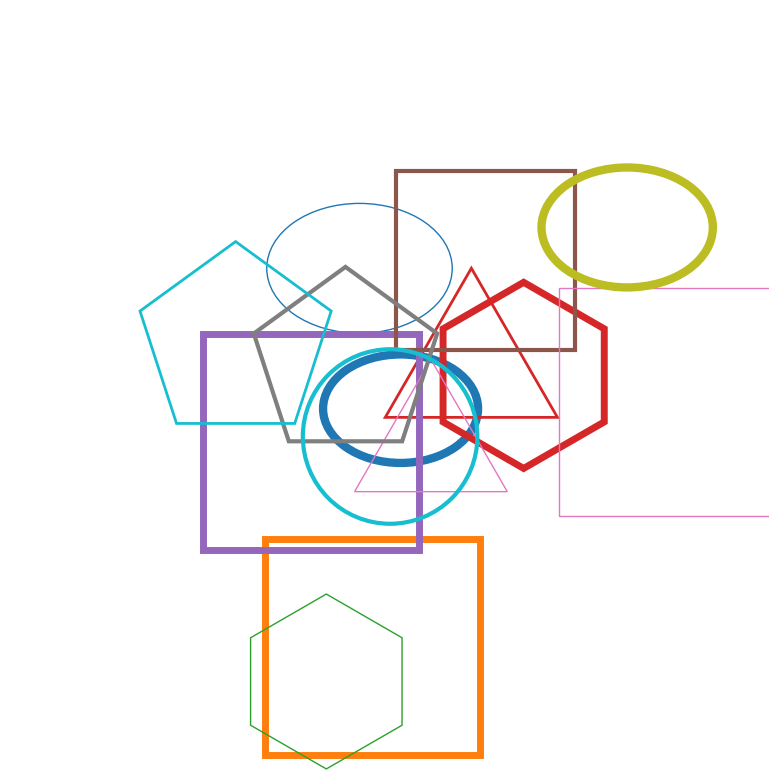[{"shape": "oval", "thickness": 3, "radius": 0.5, "center": [0.52, 0.469]}, {"shape": "oval", "thickness": 0.5, "radius": 0.6, "center": [0.467, 0.652]}, {"shape": "square", "thickness": 2.5, "radius": 0.7, "center": [0.484, 0.159]}, {"shape": "hexagon", "thickness": 0.5, "radius": 0.57, "center": [0.424, 0.115]}, {"shape": "triangle", "thickness": 1, "radius": 0.65, "center": [0.612, 0.523]}, {"shape": "hexagon", "thickness": 2.5, "radius": 0.6, "center": [0.68, 0.513]}, {"shape": "square", "thickness": 2.5, "radius": 0.7, "center": [0.404, 0.426]}, {"shape": "square", "thickness": 1.5, "radius": 0.58, "center": [0.63, 0.662]}, {"shape": "square", "thickness": 0.5, "radius": 0.74, "center": [0.875, 0.478]}, {"shape": "triangle", "thickness": 0.5, "radius": 0.57, "center": [0.56, 0.419]}, {"shape": "pentagon", "thickness": 1.5, "radius": 0.63, "center": [0.449, 0.528]}, {"shape": "oval", "thickness": 3, "radius": 0.56, "center": [0.815, 0.705]}, {"shape": "pentagon", "thickness": 1, "radius": 0.65, "center": [0.306, 0.556]}, {"shape": "circle", "thickness": 1.5, "radius": 0.57, "center": [0.507, 0.433]}]